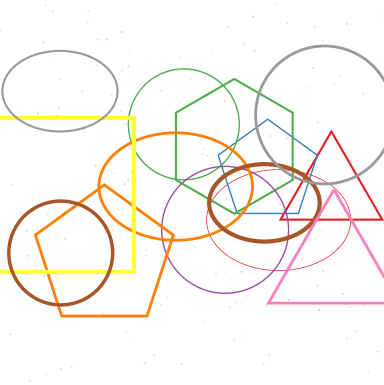[{"shape": "triangle", "thickness": 1.5, "radius": 0.76, "center": [0.861, 0.506]}, {"shape": "oval", "thickness": 0.5, "radius": 0.94, "center": [0.724, 0.428]}, {"shape": "pentagon", "thickness": 1, "radius": 0.68, "center": [0.695, 0.555]}, {"shape": "hexagon", "thickness": 1.5, "radius": 0.87, "center": [0.609, 0.62]}, {"shape": "circle", "thickness": 1, "radius": 0.72, "center": [0.477, 0.677]}, {"shape": "circle", "thickness": 1, "radius": 0.82, "center": [0.585, 0.403]}, {"shape": "pentagon", "thickness": 2, "radius": 0.94, "center": [0.271, 0.331]}, {"shape": "oval", "thickness": 2, "radius": 1.0, "center": [0.456, 0.515]}, {"shape": "square", "thickness": 3, "radius": 1.0, "center": [0.148, 0.494]}, {"shape": "oval", "thickness": 3, "radius": 0.72, "center": [0.687, 0.473]}, {"shape": "circle", "thickness": 2.5, "radius": 0.67, "center": [0.158, 0.343]}, {"shape": "triangle", "thickness": 2, "radius": 0.98, "center": [0.867, 0.311]}, {"shape": "oval", "thickness": 1.5, "radius": 0.75, "center": [0.156, 0.763]}, {"shape": "circle", "thickness": 2, "radius": 0.9, "center": [0.843, 0.701]}]